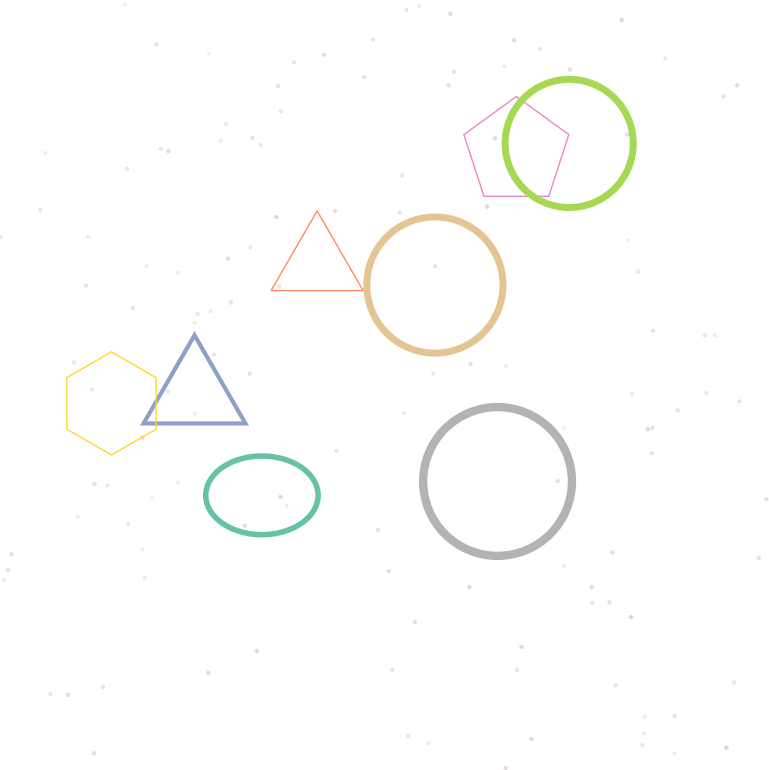[{"shape": "oval", "thickness": 2, "radius": 0.36, "center": [0.34, 0.357]}, {"shape": "triangle", "thickness": 0.5, "radius": 0.35, "center": [0.412, 0.657]}, {"shape": "triangle", "thickness": 1.5, "radius": 0.38, "center": [0.253, 0.488]}, {"shape": "pentagon", "thickness": 0.5, "radius": 0.36, "center": [0.671, 0.803]}, {"shape": "circle", "thickness": 2.5, "radius": 0.42, "center": [0.739, 0.814]}, {"shape": "hexagon", "thickness": 0.5, "radius": 0.33, "center": [0.145, 0.476]}, {"shape": "circle", "thickness": 2.5, "radius": 0.44, "center": [0.565, 0.63]}, {"shape": "circle", "thickness": 3, "radius": 0.48, "center": [0.646, 0.375]}]